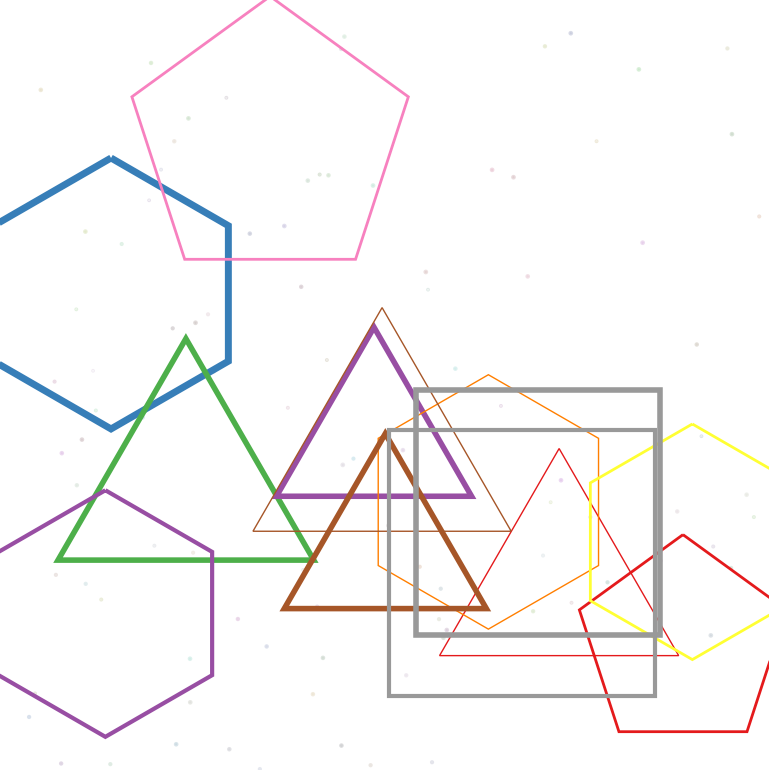[{"shape": "triangle", "thickness": 0.5, "radius": 0.9, "center": [0.726, 0.238]}, {"shape": "pentagon", "thickness": 1, "radius": 0.71, "center": [0.887, 0.164]}, {"shape": "hexagon", "thickness": 2.5, "radius": 0.88, "center": [0.144, 0.619]}, {"shape": "triangle", "thickness": 2, "radius": 0.96, "center": [0.241, 0.368]}, {"shape": "triangle", "thickness": 2, "radius": 0.73, "center": [0.486, 0.429]}, {"shape": "hexagon", "thickness": 1.5, "radius": 0.8, "center": [0.137, 0.203]}, {"shape": "hexagon", "thickness": 0.5, "radius": 0.83, "center": [0.634, 0.348]}, {"shape": "hexagon", "thickness": 1, "radius": 0.76, "center": [0.899, 0.296]}, {"shape": "triangle", "thickness": 0.5, "radius": 0.97, "center": [0.496, 0.407]}, {"shape": "triangle", "thickness": 2, "radius": 0.76, "center": [0.5, 0.285]}, {"shape": "pentagon", "thickness": 1, "radius": 0.94, "center": [0.351, 0.816]}, {"shape": "square", "thickness": 2, "radius": 0.79, "center": [0.699, 0.335]}, {"shape": "square", "thickness": 1.5, "radius": 0.86, "center": [0.678, 0.269]}]